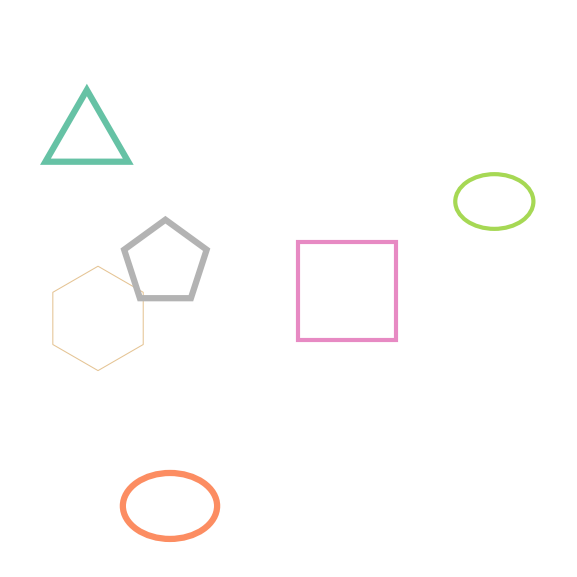[{"shape": "triangle", "thickness": 3, "radius": 0.41, "center": [0.15, 0.76]}, {"shape": "oval", "thickness": 3, "radius": 0.41, "center": [0.294, 0.123]}, {"shape": "square", "thickness": 2, "radius": 0.42, "center": [0.6, 0.495]}, {"shape": "oval", "thickness": 2, "radius": 0.34, "center": [0.856, 0.65]}, {"shape": "hexagon", "thickness": 0.5, "radius": 0.45, "center": [0.17, 0.448]}, {"shape": "pentagon", "thickness": 3, "radius": 0.38, "center": [0.286, 0.544]}]